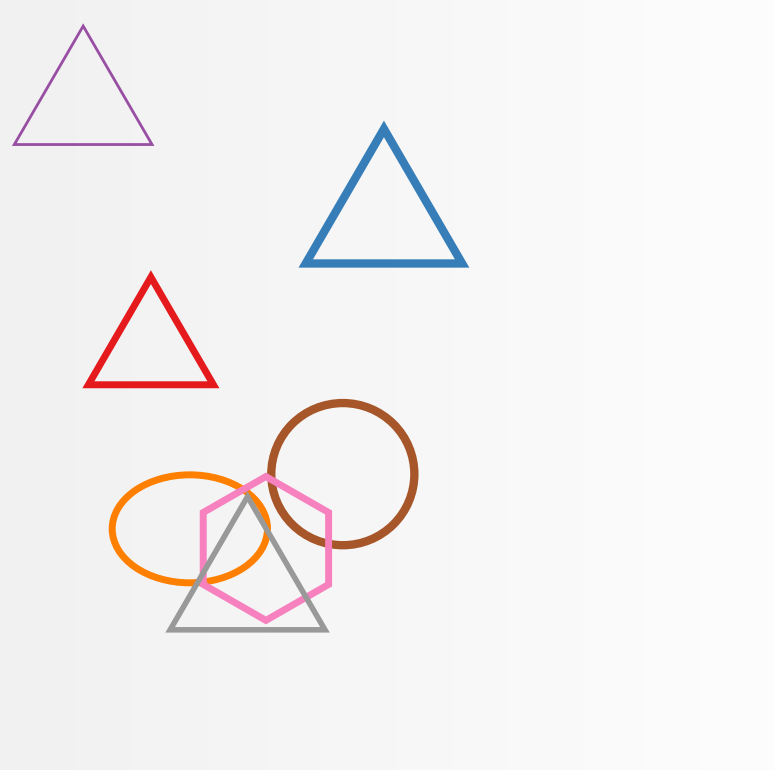[{"shape": "triangle", "thickness": 2.5, "radius": 0.47, "center": [0.195, 0.547]}, {"shape": "triangle", "thickness": 3, "radius": 0.58, "center": [0.495, 0.716]}, {"shape": "triangle", "thickness": 1, "radius": 0.51, "center": [0.107, 0.864]}, {"shape": "oval", "thickness": 2.5, "radius": 0.5, "center": [0.245, 0.313]}, {"shape": "circle", "thickness": 3, "radius": 0.46, "center": [0.442, 0.384]}, {"shape": "hexagon", "thickness": 2.5, "radius": 0.47, "center": [0.343, 0.288]}, {"shape": "triangle", "thickness": 2, "radius": 0.58, "center": [0.319, 0.24]}]